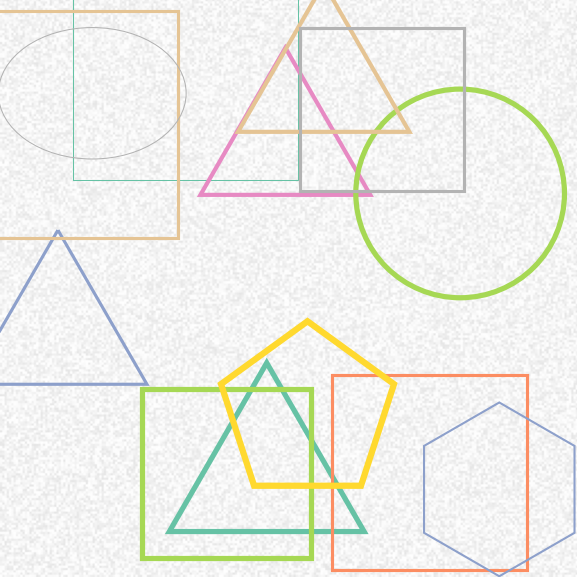[{"shape": "square", "thickness": 0.5, "radius": 0.97, "center": [0.321, 0.882]}, {"shape": "triangle", "thickness": 2.5, "radius": 0.97, "center": [0.462, 0.176]}, {"shape": "square", "thickness": 1.5, "radius": 0.85, "center": [0.744, 0.181]}, {"shape": "hexagon", "thickness": 1, "radius": 0.75, "center": [0.865, 0.152]}, {"shape": "triangle", "thickness": 1.5, "radius": 0.89, "center": [0.1, 0.423]}, {"shape": "triangle", "thickness": 2, "radius": 0.85, "center": [0.494, 0.747]}, {"shape": "square", "thickness": 2.5, "radius": 0.73, "center": [0.392, 0.179]}, {"shape": "circle", "thickness": 2.5, "radius": 0.9, "center": [0.797, 0.664]}, {"shape": "pentagon", "thickness": 3, "radius": 0.79, "center": [0.533, 0.285]}, {"shape": "triangle", "thickness": 2, "radius": 0.86, "center": [0.561, 0.857]}, {"shape": "square", "thickness": 1.5, "radius": 0.98, "center": [0.112, 0.784]}, {"shape": "square", "thickness": 1.5, "radius": 0.71, "center": [0.662, 0.81]}, {"shape": "oval", "thickness": 0.5, "radius": 0.81, "center": [0.16, 0.838]}]